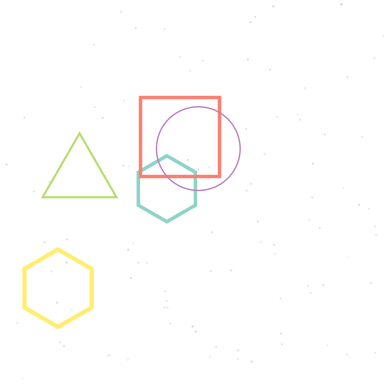[{"shape": "hexagon", "thickness": 2.5, "radius": 0.43, "center": [0.433, 0.51]}, {"shape": "square", "thickness": 2.5, "radius": 0.51, "center": [0.467, 0.646]}, {"shape": "triangle", "thickness": 1.5, "radius": 0.55, "center": [0.207, 0.543]}, {"shape": "circle", "thickness": 1, "radius": 0.54, "center": [0.515, 0.614]}, {"shape": "hexagon", "thickness": 3, "radius": 0.5, "center": [0.151, 0.251]}]